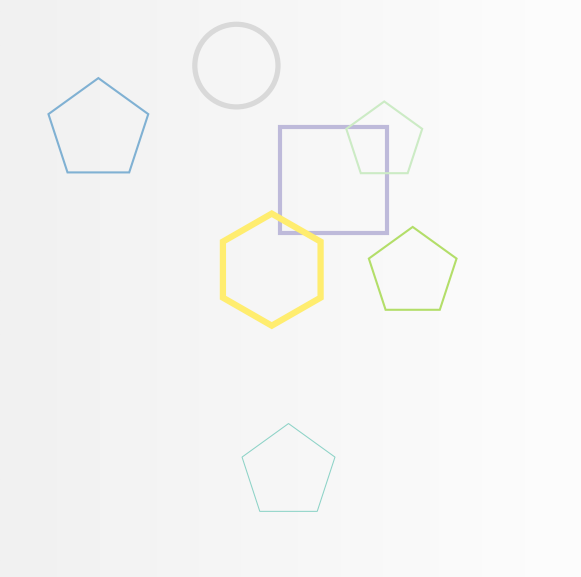[{"shape": "pentagon", "thickness": 0.5, "radius": 0.42, "center": [0.496, 0.182]}, {"shape": "square", "thickness": 2, "radius": 0.46, "center": [0.574, 0.688]}, {"shape": "pentagon", "thickness": 1, "radius": 0.45, "center": [0.169, 0.774]}, {"shape": "pentagon", "thickness": 1, "radius": 0.4, "center": [0.71, 0.527]}, {"shape": "circle", "thickness": 2.5, "radius": 0.36, "center": [0.407, 0.886]}, {"shape": "pentagon", "thickness": 1, "radius": 0.34, "center": [0.661, 0.755]}, {"shape": "hexagon", "thickness": 3, "radius": 0.49, "center": [0.468, 0.532]}]